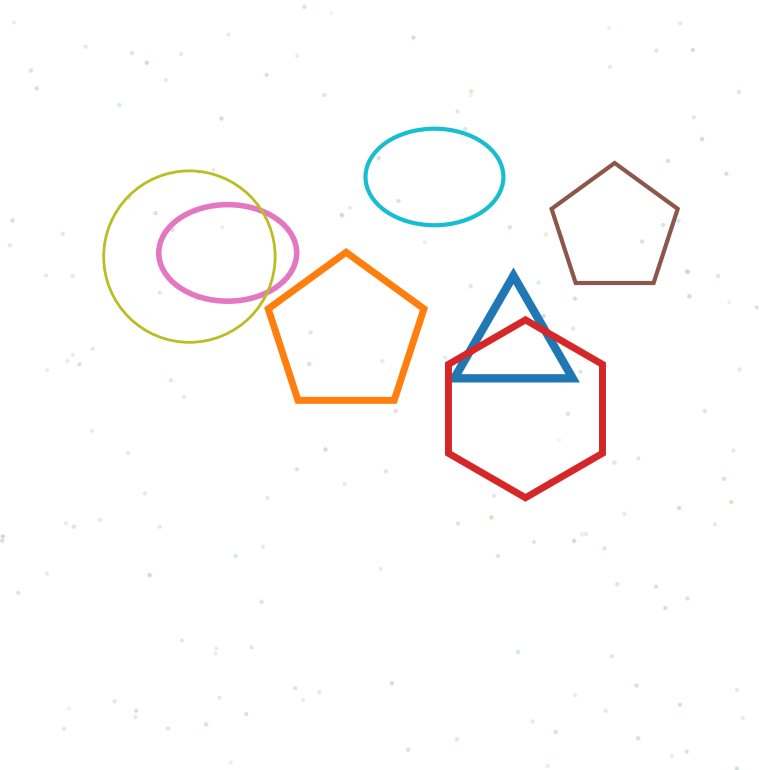[{"shape": "triangle", "thickness": 3, "radius": 0.44, "center": [0.667, 0.553]}, {"shape": "pentagon", "thickness": 2.5, "radius": 0.53, "center": [0.449, 0.566]}, {"shape": "hexagon", "thickness": 2.5, "radius": 0.58, "center": [0.682, 0.469]}, {"shape": "pentagon", "thickness": 1.5, "radius": 0.43, "center": [0.798, 0.702]}, {"shape": "oval", "thickness": 2, "radius": 0.45, "center": [0.296, 0.672]}, {"shape": "circle", "thickness": 1, "radius": 0.56, "center": [0.246, 0.667]}, {"shape": "oval", "thickness": 1.5, "radius": 0.45, "center": [0.564, 0.77]}]